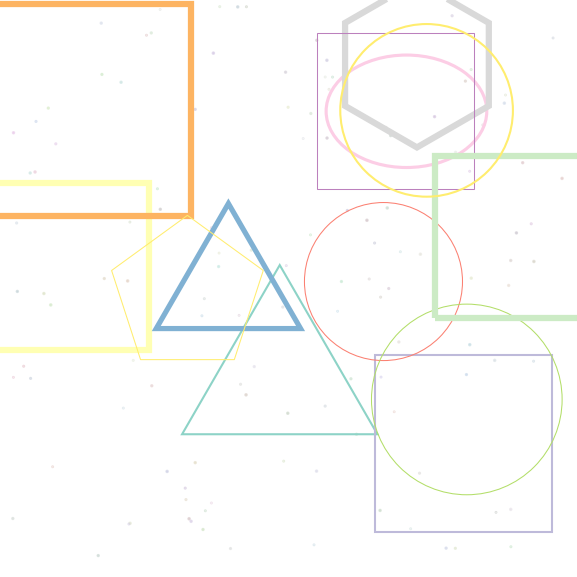[{"shape": "triangle", "thickness": 1, "radius": 0.98, "center": [0.484, 0.345]}, {"shape": "square", "thickness": 3, "radius": 0.72, "center": [0.114, 0.538]}, {"shape": "square", "thickness": 1, "radius": 0.77, "center": [0.803, 0.23]}, {"shape": "circle", "thickness": 0.5, "radius": 0.68, "center": [0.664, 0.512]}, {"shape": "triangle", "thickness": 2.5, "radius": 0.72, "center": [0.396, 0.502]}, {"shape": "square", "thickness": 3, "radius": 0.92, "center": [0.148, 0.808]}, {"shape": "circle", "thickness": 0.5, "radius": 0.83, "center": [0.808, 0.307]}, {"shape": "oval", "thickness": 1.5, "radius": 0.7, "center": [0.704, 0.806]}, {"shape": "hexagon", "thickness": 3, "radius": 0.72, "center": [0.722, 0.888]}, {"shape": "square", "thickness": 0.5, "radius": 0.68, "center": [0.685, 0.807]}, {"shape": "square", "thickness": 3, "radius": 0.7, "center": [0.894, 0.588]}, {"shape": "pentagon", "thickness": 0.5, "radius": 0.69, "center": [0.325, 0.488]}, {"shape": "circle", "thickness": 1, "radius": 0.75, "center": [0.739, 0.808]}]